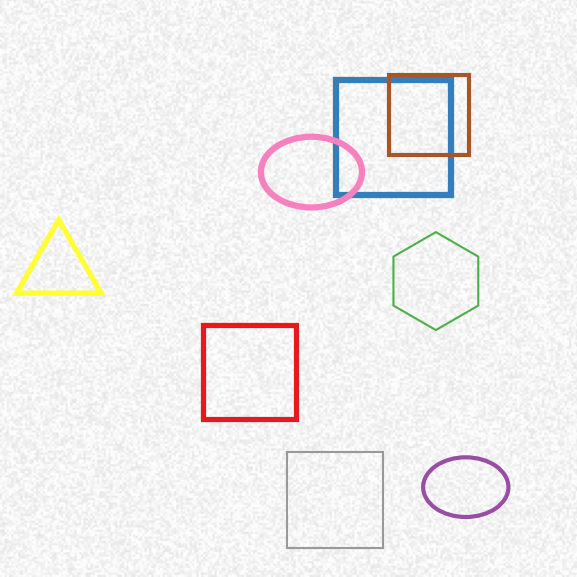[{"shape": "square", "thickness": 2.5, "radius": 0.4, "center": [0.432, 0.355]}, {"shape": "square", "thickness": 3, "radius": 0.5, "center": [0.681, 0.761]}, {"shape": "hexagon", "thickness": 1, "radius": 0.42, "center": [0.755, 0.512]}, {"shape": "oval", "thickness": 2, "radius": 0.37, "center": [0.807, 0.156]}, {"shape": "triangle", "thickness": 2.5, "radius": 0.42, "center": [0.102, 0.534]}, {"shape": "square", "thickness": 2, "radius": 0.35, "center": [0.743, 0.8]}, {"shape": "oval", "thickness": 3, "radius": 0.44, "center": [0.539, 0.701]}, {"shape": "square", "thickness": 1, "radius": 0.41, "center": [0.581, 0.133]}]